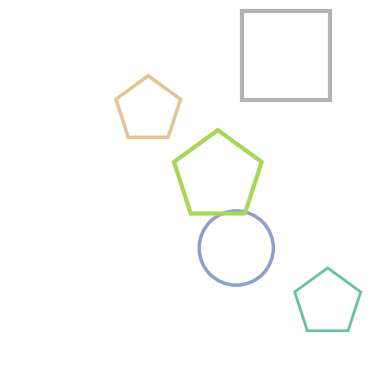[{"shape": "pentagon", "thickness": 2, "radius": 0.45, "center": [0.851, 0.214]}, {"shape": "circle", "thickness": 2.5, "radius": 0.48, "center": [0.614, 0.356]}, {"shape": "pentagon", "thickness": 3, "radius": 0.6, "center": [0.566, 0.542]}, {"shape": "pentagon", "thickness": 2.5, "radius": 0.44, "center": [0.385, 0.715]}, {"shape": "square", "thickness": 3, "radius": 0.57, "center": [0.743, 0.856]}]